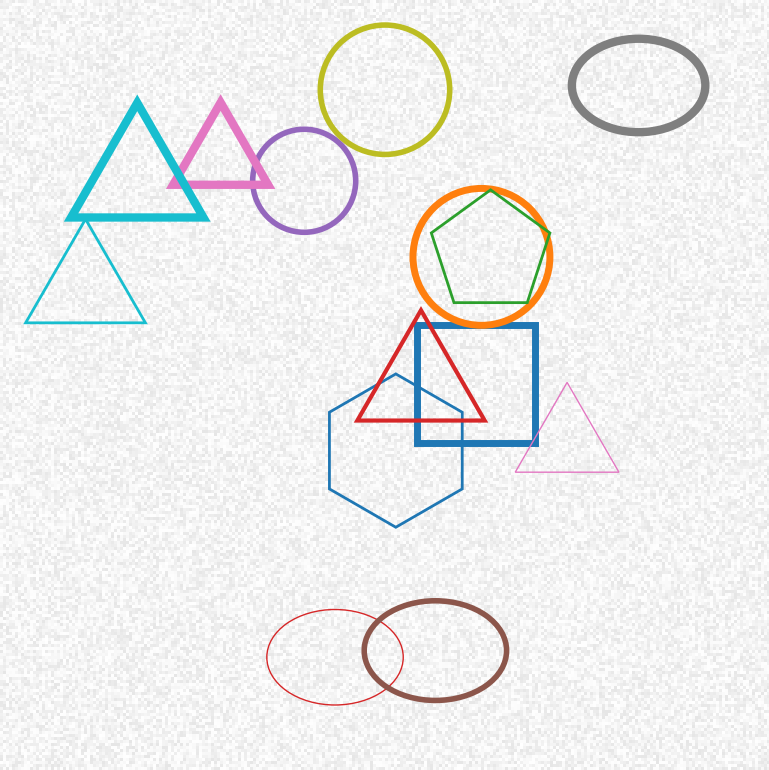[{"shape": "square", "thickness": 2.5, "radius": 0.38, "center": [0.619, 0.501]}, {"shape": "hexagon", "thickness": 1, "radius": 0.5, "center": [0.514, 0.415]}, {"shape": "circle", "thickness": 2.5, "radius": 0.44, "center": [0.625, 0.666]}, {"shape": "pentagon", "thickness": 1, "radius": 0.4, "center": [0.637, 0.672]}, {"shape": "triangle", "thickness": 1.5, "radius": 0.48, "center": [0.547, 0.502]}, {"shape": "oval", "thickness": 0.5, "radius": 0.44, "center": [0.435, 0.146]}, {"shape": "circle", "thickness": 2, "radius": 0.33, "center": [0.395, 0.765]}, {"shape": "oval", "thickness": 2, "radius": 0.46, "center": [0.565, 0.155]}, {"shape": "triangle", "thickness": 3, "radius": 0.36, "center": [0.287, 0.796]}, {"shape": "triangle", "thickness": 0.5, "radius": 0.39, "center": [0.736, 0.426]}, {"shape": "oval", "thickness": 3, "radius": 0.43, "center": [0.829, 0.889]}, {"shape": "circle", "thickness": 2, "radius": 0.42, "center": [0.5, 0.883]}, {"shape": "triangle", "thickness": 3, "radius": 0.5, "center": [0.178, 0.767]}, {"shape": "triangle", "thickness": 1, "radius": 0.45, "center": [0.111, 0.626]}]